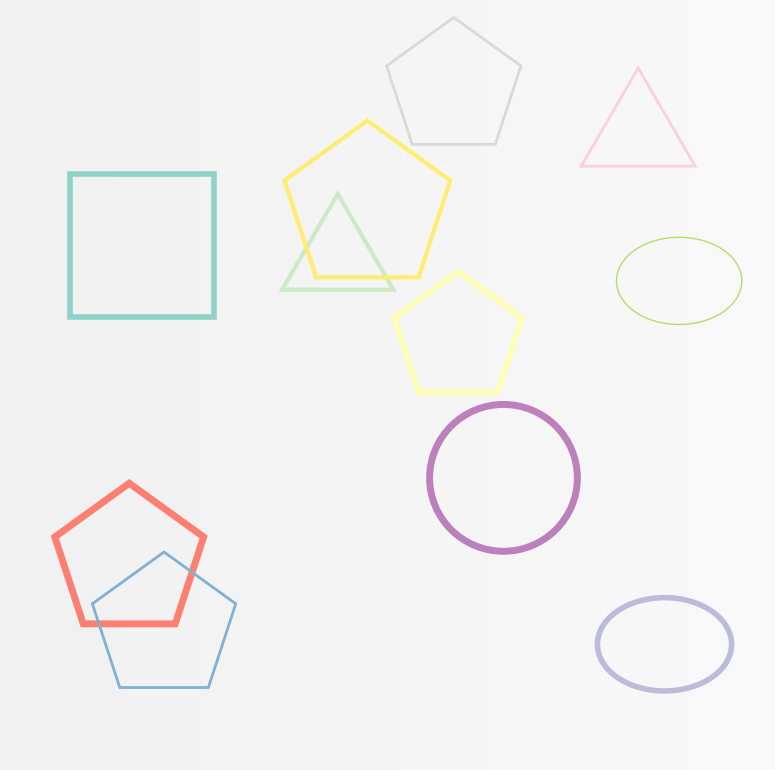[{"shape": "square", "thickness": 2, "radius": 0.47, "center": [0.183, 0.681]}, {"shape": "pentagon", "thickness": 2, "radius": 0.43, "center": [0.591, 0.561]}, {"shape": "oval", "thickness": 2, "radius": 0.43, "center": [0.857, 0.163]}, {"shape": "pentagon", "thickness": 2.5, "radius": 0.5, "center": [0.167, 0.271]}, {"shape": "pentagon", "thickness": 1, "radius": 0.49, "center": [0.212, 0.186]}, {"shape": "oval", "thickness": 0.5, "radius": 0.4, "center": [0.876, 0.635]}, {"shape": "triangle", "thickness": 1, "radius": 0.42, "center": [0.824, 0.827]}, {"shape": "pentagon", "thickness": 1, "radius": 0.46, "center": [0.586, 0.886]}, {"shape": "circle", "thickness": 2.5, "radius": 0.48, "center": [0.65, 0.379]}, {"shape": "triangle", "thickness": 1.5, "radius": 0.41, "center": [0.436, 0.665]}, {"shape": "pentagon", "thickness": 1.5, "radius": 0.56, "center": [0.474, 0.731]}]